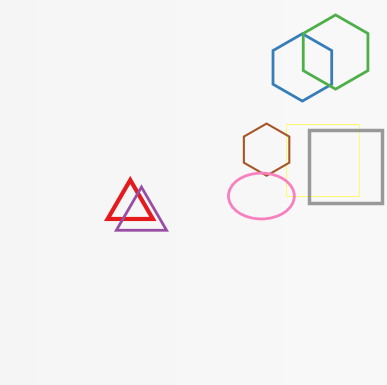[{"shape": "triangle", "thickness": 3, "radius": 0.34, "center": [0.336, 0.465]}, {"shape": "hexagon", "thickness": 2, "radius": 0.44, "center": [0.78, 0.825]}, {"shape": "hexagon", "thickness": 2, "radius": 0.48, "center": [0.866, 0.865]}, {"shape": "triangle", "thickness": 2, "radius": 0.37, "center": [0.365, 0.439]}, {"shape": "square", "thickness": 0.5, "radius": 0.47, "center": [0.833, 0.584]}, {"shape": "hexagon", "thickness": 1.5, "radius": 0.34, "center": [0.688, 0.611]}, {"shape": "oval", "thickness": 2, "radius": 0.42, "center": [0.675, 0.491]}, {"shape": "square", "thickness": 2.5, "radius": 0.47, "center": [0.892, 0.569]}]